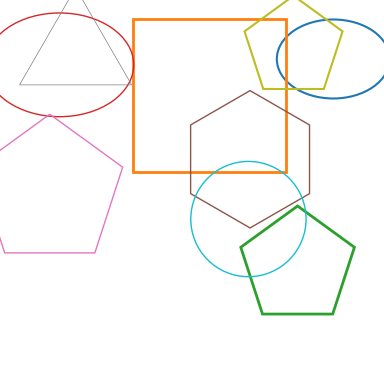[{"shape": "oval", "thickness": 1.5, "radius": 0.73, "center": [0.866, 0.847]}, {"shape": "square", "thickness": 2, "radius": 0.99, "center": [0.545, 0.753]}, {"shape": "pentagon", "thickness": 2, "radius": 0.78, "center": [0.773, 0.31]}, {"shape": "oval", "thickness": 1, "radius": 0.96, "center": [0.155, 0.832]}, {"shape": "hexagon", "thickness": 1, "radius": 0.89, "center": [0.65, 0.586]}, {"shape": "pentagon", "thickness": 1, "radius": 1.0, "center": [0.129, 0.504]}, {"shape": "triangle", "thickness": 0.5, "radius": 0.84, "center": [0.196, 0.864]}, {"shape": "pentagon", "thickness": 1.5, "radius": 0.67, "center": [0.762, 0.877]}, {"shape": "circle", "thickness": 1, "radius": 0.75, "center": [0.645, 0.431]}]